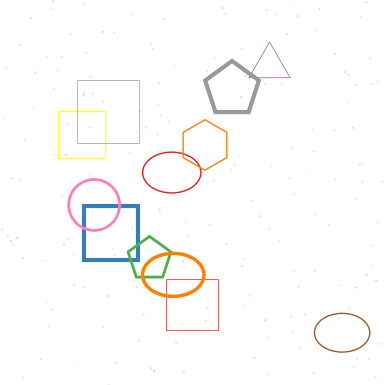[{"shape": "square", "thickness": 0.5, "radius": 0.34, "center": [0.499, 0.209]}, {"shape": "oval", "thickness": 1, "radius": 0.38, "center": [0.446, 0.552]}, {"shape": "square", "thickness": 3, "radius": 0.35, "center": [0.288, 0.395]}, {"shape": "pentagon", "thickness": 2, "radius": 0.29, "center": [0.388, 0.328]}, {"shape": "triangle", "thickness": 0.5, "radius": 0.31, "center": [0.7, 0.829]}, {"shape": "oval", "thickness": 2.5, "radius": 0.4, "center": [0.45, 0.286]}, {"shape": "hexagon", "thickness": 1, "radius": 0.33, "center": [0.532, 0.623]}, {"shape": "square", "thickness": 1, "radius": 0.31, "center": [0.212, 0.65]}, {"shape": "oval", "thickness": 1, "radius": 0.36, "center": [0.889, 0.136]}, {"shape": "circle", "thickness": 2, "radius": 0.33, "center": [0.245, 0.468]}, {"shape": "pentagon", "thickness": 3, "radius": 0.37, "center": [0.603, 0.768]}, {"shape": "square", "thickness": 0.5, "radius": 0.41, "center": [0.281, 0.71]}]